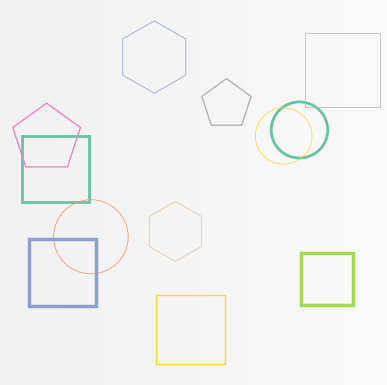[{"shape": "circle", "thickness": 2, "radius": 0.36, "center": [0.773, 0.662]}, {"shape": "square", "thickness": 2, "radius": 0.43, "center": [0.144, 0.561]}, {"shape": "circle", "thickness": 0.5, "radius": 0.48, "center": [0.235, 0.385]}, {"shape": "hexagon", "thickness": 0.5, "radius": 0.47, "center": [0.398, 0.852]}, {"shape": "square", "thickness": 2.5, "radius": 0.43, "center": [0.162, 0.293]}, {"shape": "pentagon", "thickness": 1, "radius": 0.46, "center": [0.12, 0.641]}, {"shape": "square", "thickness": 2.5, "radius": 0.34, "center": [0.844, 0.275]}, {"shape": "circle", "thickness": 0.5, "radius": 0.37, "center": [0.732, 0.647]}, {"shape": "square", "thickness": 1, "radius": 0.45, "center": [0.492, 0.144]}, {"shape": "hexagon", "thickness": 0.5, "radius": 0.39, "center": [0.453, 0.399]}, {"shape": "pentagon", "thickness": 1, "radius": 0.33, "center": [0.584, 0.729]}, {"shape": "square", "thickness": 0.5, "radius": 0.48, "center": [0.883, 0.818]}]